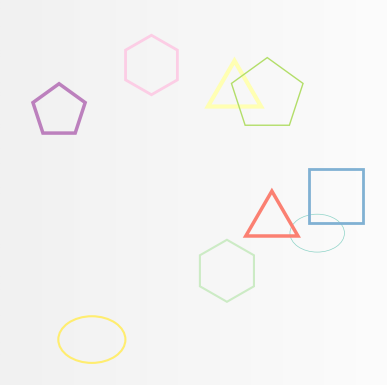[{"shape": "oval", "thickness": 0.5, "radius": 0.35, "center": [0.819, 0.394]}, {"shape": "triangle", "thickness": 3, "radius": 0.4, "center": [0.605, 0.763]}, {"shape": "triangle", "thickness": 2.5, "radius": 0.39, "center": [0.702, 0.426]}, {"shape": "square", "thickness": 2, "radius": 0.35, "center": [0.867, 0.492]}, {"shape": "pentagon", "thickness": 1, "radius": 0.49, "center": [0.69, 0.753]}, {"shape": "hexagon", "thickness": 2, "radius": 0.39, "center": [0.391, 0.831]}, {"shape": "pentagon", "thickness": 2.5, "radius": 0.35, "center": [0.152, 0.712]}, {"shape": "hexagon", "thickness": 1.5, "radius": 0.4, "center": [0.586, 0.297]}, {"shape": "oval", "thickness": 1.5, "radius": 0.43, "center": [0.237, 0.118]}]